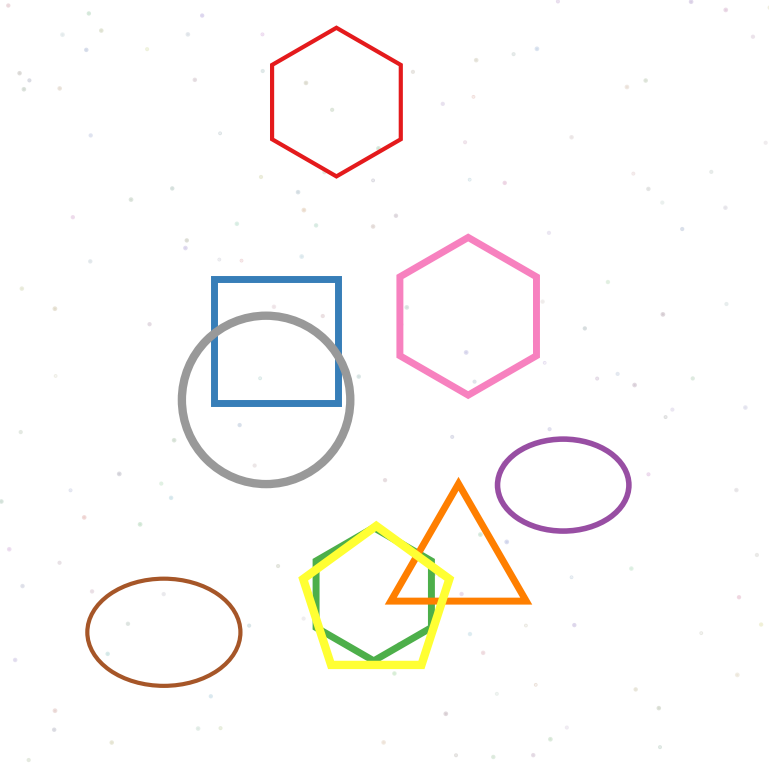[{"shape": "hexagon", "thickness": 1.5, "radius": 0.48, "center": [0.437, 0.867]}, {"shape": "square", "thickness": 2.5, "radius": 0.4, "center": [0.359, 0.557]}, {"shape": "hexagon", "thickness": 2.5, "radius": 0.43, "center": [0.485, 0.228]}, {"shape": "oval", "thickness": 2, "radius": 0.43, "center": [0.731, 0.37]}, {"shape": "triangle", "thickness": 2.5, "radius": 0.51, "center": [0.595, 0.27]}, {"shape": "pentagon", "thickness": 3, "radius": 0.5, "center": [0.489, 0.217]}, {"shape": "oval", "thickness": 1.5, "radius": 0.5, "center": [0.213, 0.179]}, {"shape": "hexagon", "thickness": 2.5, "radius": 0.51, "center": [0.608, 0.589]}, {"shape": "circle", "thickness": 3, "radius": 0.55, "center": [0.346, 0.481]}]